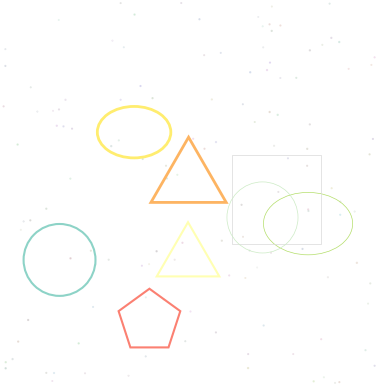[{"shape": "circle", "thickness": 1.5, "radius": 0.47, "center": [0.155, 0.325]}, {"shape": "triangle", "thickness": 1.5, "radius": 0.47, "center": [0.488, 0.329]}, {"shape": "pentagon", "thickness": 1.5, "radius": 0.42, "center": [0.388, 0.166]}, {"shape": "triangle", "thickness": 2, "radius": 0.56, "center": [0.49, 0.531]}, {"shape": "oval", "thickness": 0.5, "radius": 0.58, "center": [0.8, 0.419]}, {"shape": "square", "thickness": 0.5, "radius": 0.58, "center": [0.718, 0.482]}, {"shape": "circle", "thickness": 0.5, "radius": 0.46, "center": [0.682, 0.435]}, {"shape": "oval", "thickness": 2, "radius": 0.48, "center": [0.348, 0.657]}]